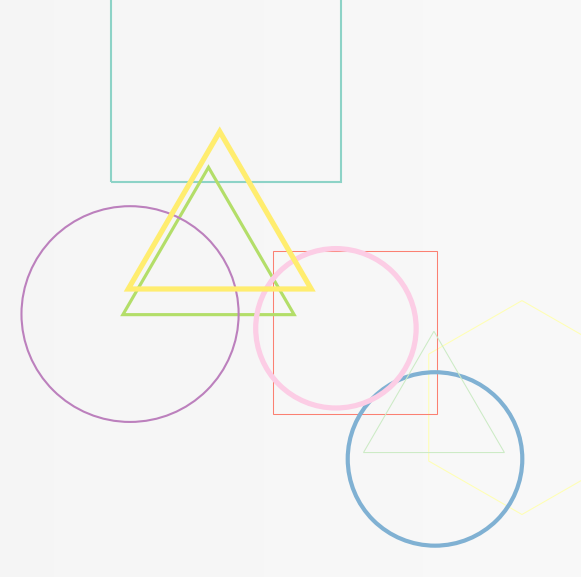[{"shape": "square", "thickness": 1, "radius": 0.99, "center": [0.388, 0.882]}, {"shape": "hexagon", "thickness": 0.5, "radius": 0.93, "center": [0.898, 0.293]}, {"shape": "square", "thickness": 0.5, "radius": 0.7, "center": [0.611, 0.423]}, {"shape": "circle", "thickness": 2, "radius": 0.75, "center": [0.748, 0.204]}, {"shape": "triangle", "thickness": 1.5, "radius": 0.85, "center": [0.359, 0.539]}, {"shape": "circle", "thickness": 2.5, "radius": 0.69, "center": [0.578, 0.431]}, {"shape": "circle", "thickness": 1, "radius": 0.93, "center": [0.224, 0.455]}, {"shape": "triangle", "thickness": 0.5, "radius": 0.7, "center": [0.747, 0.285]}, {"shape": "triangle", "thickness": 2.5, "radius": 0.91, "center": [0.378, 0.59]}]